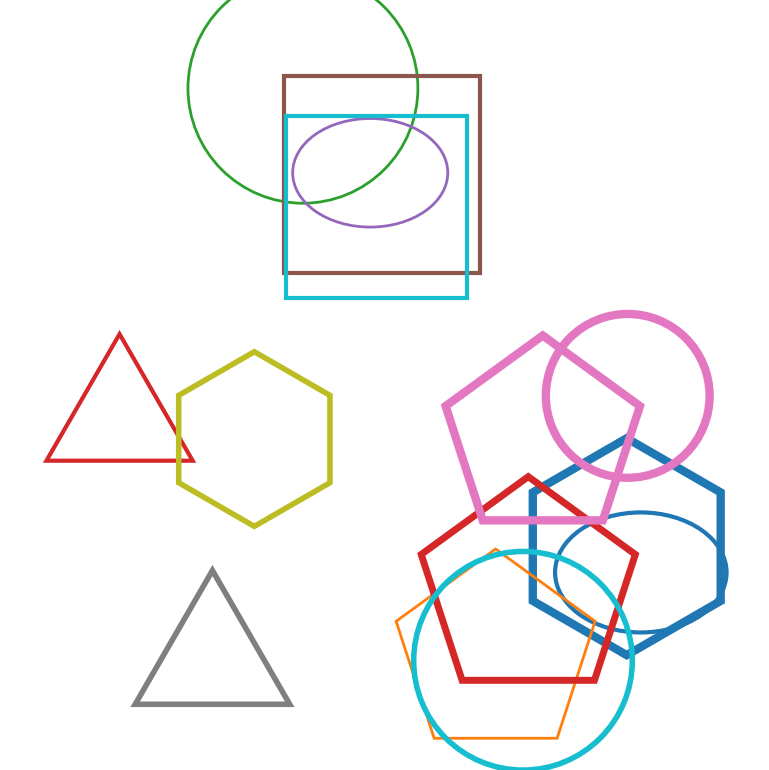[{"shape": "oval", "thickness": 1.5, "radius": 0.56, "center": [0.832, 0.257]}, {"shape": "hexagon", "thickness": 3, "radius": 0.7, "center": [0.814, 0.29]}, {"shape": "pentagon", "thickness": 1, "radius": 0.68, "center": [0.644, 0.151]}, {"shape": "circle", "thickness": 1, "radius": 0.75, "center": [0.393, 0.885]}, {"shape": "pentagon", "thickness": 2.5, "radius": 0.73, "center": [0.686, 0.235]}, {"shape": "triangle", "thickness": 1.5, "radius": 0.55, "center": [0.155, 0.457]}, {"shape": "oval", "thickness": 1, "radius": 0.5, "center": [0.481, 0.776]}, {"shape": "square", "thickness": 1.5, "radius": 0.64, "center": [0.497, 0.773]}, {"shape": "pentagon", "thickness": 3, "radius": 0.66, "center": [0.705, 0.432]}, {"shape": "circle", "thickness": 3, "radius": 0.53, "center": [0.815, 0.486]}, {"shape": "triangle", "thickness": 2, "radius": 0.58, "center": [0.276, 0.143]}, {"shape": "hexagon", "thickness": 2, "radius": 0.57, "center": [0.33, 0.43]}, {"shape": "square", "thickness": 1.5, "radius": 0.59, "center": [0.489, 0.731]}, {"shape": "circle", "thickness": 2, "radius": 0.71, "center": [0.679, 0.142]}]